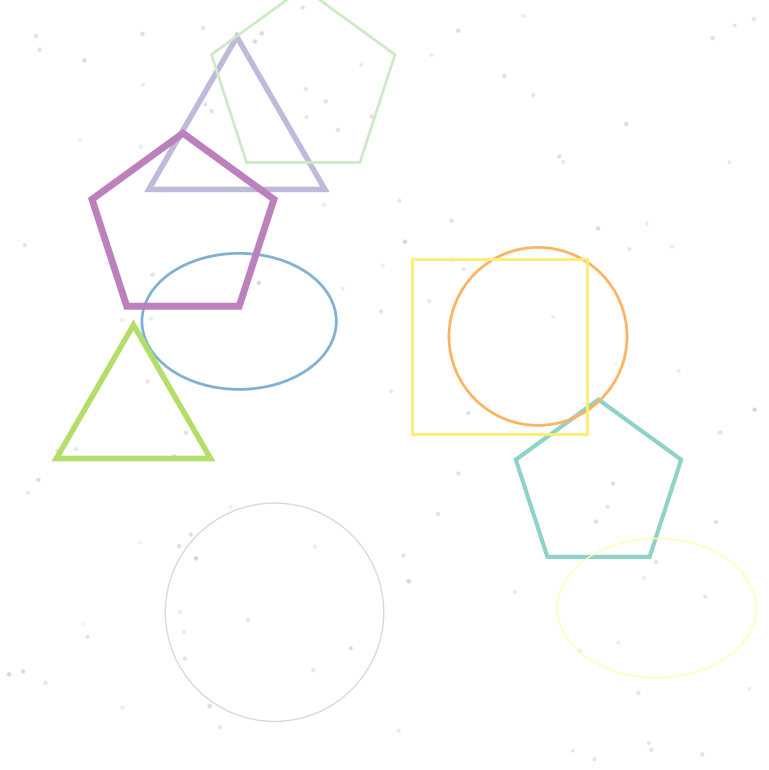[{"shape": "pentagon", "thickness": 1.5, "radius": 0.56, "center": [0.777, 0.368]}, {"shape": "oval", "thickness": 0.5, "radius": 0.65, "center": [0.853, 0.21]}, {"shape": "triangle", "thickness": 2, "radius": 0.66, "center": [0.308, 0.82]}, {"shape": "oval", "thickness": 1, "radius": 0.63, "center": [0.311, 0.583]}, {"shape": "circle", "thickness": 1, "radius": 0.58, "center": [0.699, 0.563]}, {"shape": "triangle", "thickness": 2, "radius": 0.58, "center": [0.173, 0.462]}, {"shape": "circle", "thickness": 0.5, "radius": 0.71, "center": [0.357, 0.205]}, {"shape": "pentagon", "thickness": 2.5, "radius": 0.62, "center": [0.238, 0.703]}, {"shape": "pentagon", "thickness": 1, "radius": 0.63, "center": [0.394, 0.89]}, {"shape": "square", "thickness": 1, "radius": 0.57, "center": [0.649, 0.55]}]